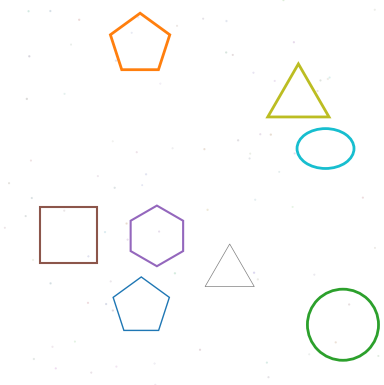[{"shape": "pentagon", "thickness": 1, "radius": 0.38, "center": [0.367, 0.204]}, {"shape": "pentagon", "thickness": 2, "radius": 0.41, "center": [0.364, 0.885]}, {"shape": "circle", "thickness": 2, "radius": 0.46, "center": [0.891, 0.157]}, {"shape": "hexagon", "thickness": 1.5, "radius": 0.39, "center": [0.408, 0.387]}, {"shape": "square", "thickness": 1.5, "radius": 0.36, "center": [0.178, 0.389]}, {"shape": "triangle", "thickness": 0.5, "radius": 0.37, "center": [0.597, 0.292]}, {"shape": "triangle", "thickness": 2, "radius": 0.46, "center": [0.775, 0.742]}, {"shape": "oval", "thickness": 2, "radius": 0.37, "center": [0.846, 0.614]}]